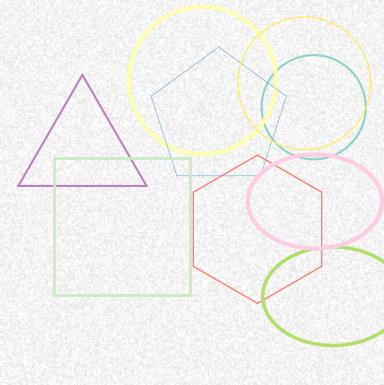[{"shape": "circle", "thickness": 1.5, "radius": 0.68, "center": [0.815, 0.722]}, {"shape": "circle", "thickness": 3, "radius": 0.96, "center": [0.526, 0.791]}, {"shape": "hexagon", "thickness": 1, "radius": 0.96, "center": [0.669, 0.405]}, {"shape": "pentagon", "thickness": 0.5, "radius": 0.92, "center": [0.568, 0.693]}, {"shape": "oval", "thickness": 2.5, "radius": 0.91, "center": [0.865, 0.231]}, {"shape": "oval", "thickness": 3, "radius": 0.87, "center": [0.818, 0.477]}, {"shape": "triangle", "thickness": 1.5, "radius": 0.96, "center": [0.214, 0.613]}, {"shape": "square", "thickness": 2, "radius": 0.89, "center": [0.317, 0.412]}, {"shape": "circle", "thickness": 1, "radius": 0.86, "center": [0.79, 0.784]}]